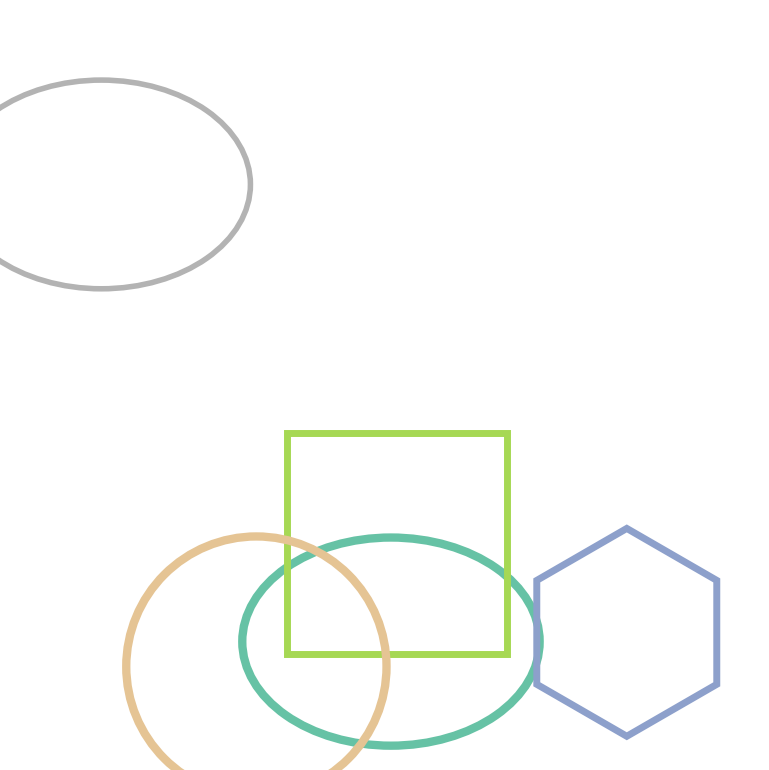[{"shape": "oval", "thickness": 3, "radius": 0.97, "center": [0.508, 0.167]}, {"shape": "hexagon", "thickness": 2.5, "radius": 0.67, "center": [0.814, 0.179]}, {"shape": "square", "thickness": 2.5, "radius": 0.72, "center": [0.516, 0.294]}, {"shape": "circle", "thickness": 3, "radius": 0.85, "center": [0.333, 0.134]}, {"shape": "oval", "thickness": 2, "radius": 0.97, "center": [0.132, 0.76]}]